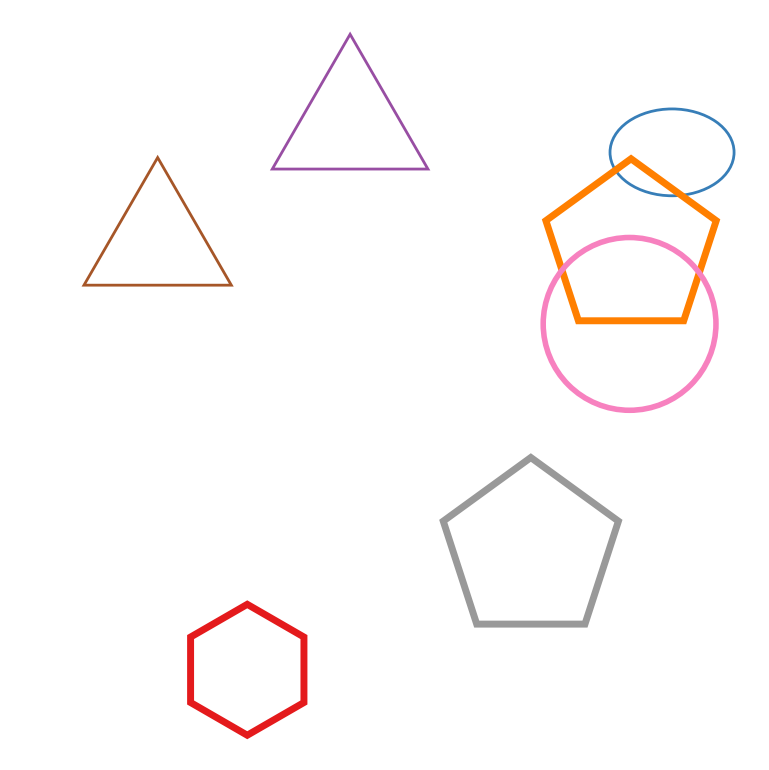[{"shape": "hexagon", "thickness": 2.5, "radius": 0.42, "center": [0.321, 0.13]}, {"shape": "oval", "thickness": 1, "radius": 0.4, "center": [0.873, 0.802]}, {"shape": "triangle", "thickness": 1, "radius": 0.58, "center": [0.455, 0.839]}, {"shape": "pentagon", "thickness": 2.5, "radius": 0.58, "center": [0.82, 0.677]}, {"shape": "triangle", "thickness": 1, "radius": 0.55, "center": [0.205, 0.685]}, {"shape": "circle", "thickness": 2, "radius": 0.56, "center": [0.818, 0.579]}, {"shape": "pentagon", "thickness": 2.5, "radius": 0.6, "center": [0.689, 0.286]}]